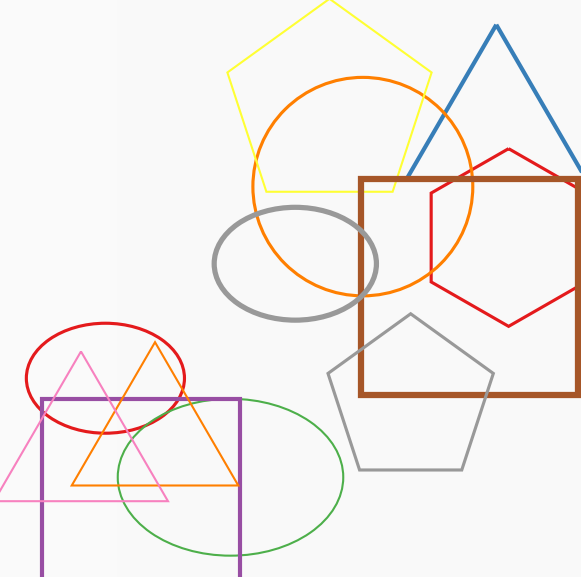[{"shape": "hexagon", "thickness": 1.5, "radius": 0.77, "center": [0.875, 0.588]}, {"shape": "oval", "thickness": 1.5, "radius": 0.68, "center": [0.181, 0.344]}, {"shape": "triangle", "thickness": 2, "radius": 0.89, "center": [0.854, 0.778]}, {"shape": "oval", "thickness": 1, "radius": 0.97, "center": [0.397, 0.173]}, {"shape": "square", "thickness": 2, "radius": 0.85, "center": [0.243, 0.138]}, {"shape": "triangle", "thickness": 1, "radius": 0.83, "center": [0.267, 0.241]}, {"shape": "circle", "thickness": 1.5, "radius": 0.95, "center": [0.624, 0.676]}, {"shape": "pentagon", "thickness": 1, "radius": 0.92, "center": [0.567, 0.817]}, {"shape": "square", "thickness": 3, "radius": 0.93, "center": [0.808, 0.503]}, {"shape": "triangle", "thickness": 1, "radius": 0.86, "center": [0.139, 0.218]}, {"shape": "oval", "thickness": 2.5, "radius": 0.7, "center": [0.508, 0.542]}, {"shape": "pentagon", "thickness": 1.5, "radius": 0.75, "center": [0.707, 0.306]}]